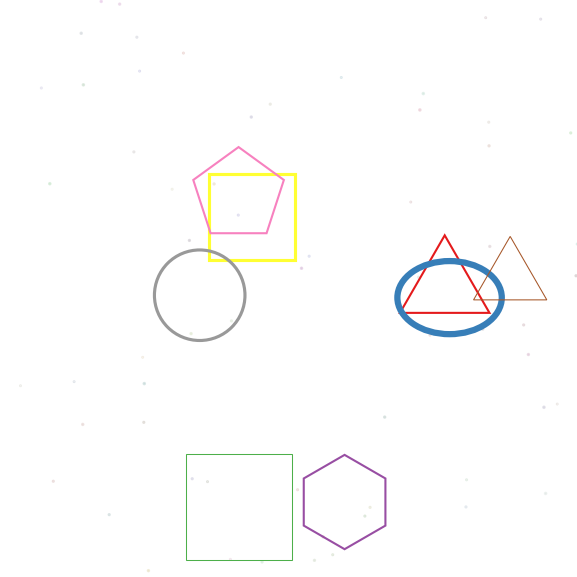[{"shape": "triangle", "thickness": 1, "radius": 0.45, "center": [0.77, 0.502]}, {"shape": "oval", "thickness": 3, "radius": 0.45, "center": [0.778, 0.484]}, {"shape": "square", "thickness": 0.5, "radius": 0.46, "center": [0.414, 0.121]}, {"shape": "hexagon", "thickness": 1, "radius": 0.41, "center": [0.597, 0.13]}, {"shape": "square", "thickness": 1.5, "radius": 0.37, "center": [0.436, 0.623]}, {"shape": "triangle", "thickness": 0.5, "radius": 0.37, "center": [0.883, 0.517]}, {"shape": "pentagon", "thickness": 1, "radius": 0.41, "center": [0.413, 0.662]}, {"shape": "circle", "thickness": 1.5, "radius": 0.39, "center": [0.346, 0.488]}]